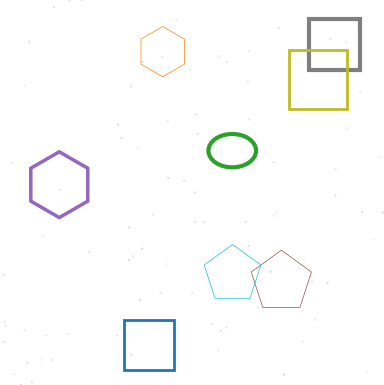[{"shape": "square", "thickness": 2, "radius": 0.32, "center": [0.387, 0.104]}, {"shape": "hexagon", "thickness": 0.5, "radius": 0.33, "center": [0.423, 0.866]}, {"shape": "oval", "thickness": 3, "radius": 0.31, "center": [0.603, 0.609]}, {"shape": "hexagon", "thickness": 2.5, "radius": 0.43, "center": [0.154, 0.52]}, {"shape": "pentagon", "thickness": 0.5, "radius": 0.41, "center": [0.731, 0.268]}, {"shape": "square", "thickness": 3, "radius": 0.33, "center": [0.869, 0.884]}, {"shape": "square", "thickness": 2, "radius": 0.38, "center": [0.826, 0.793]}, {"shape": "pentagon", "thickness": 0.5, "radius": 0.39, "center": [0.604, 0.288]}]